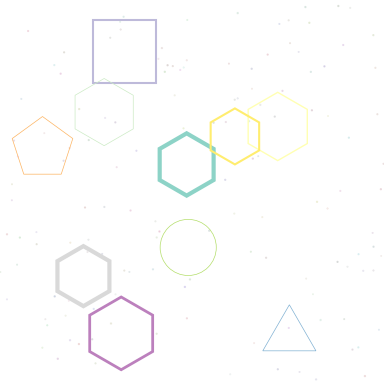[{"shape": "hexagon", "thickness": 3, "radius": 0.4, "center": [0.485, 0.573]}, {"shape": "hexagon", "thickness": 1, "radius": 0.44, "center": [0.721, 0.672]}, {"shape": "square", "thickness": 1.5, "radius": 0.41, "center": [0.323, 0.866]}, {"shape": "triangle", "thickness": 0.5, "radius": 0.4, "center": [0.752, 0.129]}, {"shape": "pentagon", "thickness": 0.5, "radius": 0.41, "center": [0.11, 0.615]}, {"shape": "circle", "thickness": 0.5, "radius": 0.36, "center": [0.489, 0.357]}, {"shape": "hexagon", "thickness": 3, "radius": 0.39, "center": [0.217, 0.283]}, {"shape": "hexagon", "thickness": 2, "radius": 0.47, "center": [0.315, 0.134]}, {"shape": "hexagon", "thickness": 0.5, "radius": 0.44, "center": [0.271, 0.709]}, {"shape": "hexagon", "thickness": 1.5, "radius": 0.36, "center": [0.61, 0.646]}]